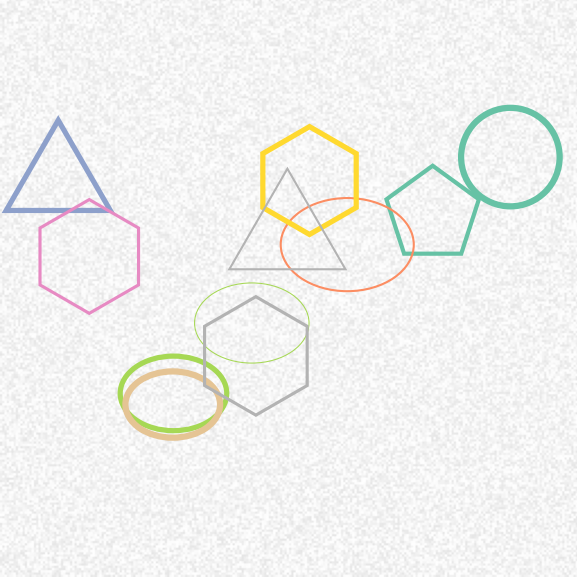[{"shape": "circle", "thickness": 3, "radius": 0.43, "center": [0.884, 0.727]}, {"shape": "pentagon", "thickness": 2, "radius": 0.42, "center": [0.749, 0.628]}, {"shape": "oval", "thickness": 1, "radius": 0.58, "center": [0.601, 0.576]}, {"shape": "triangle", "thickness": 2.5, "radius": 0.52, "center": [0.101, 0.687]}, {"shape": "hexagon", "thickness": 1.5, "radius": 0.49, "center": [0.155, 0.555]}, {"shape": "oval", "thickness": 0.5, "radius": 0.5, "center": [0.436, 0.44]}, {"shape": "oval", "thickness": 2.5, "radius": 0.46, "center": [0.3, 0.318]}, {"shape": "hexagon", "thickness": 2.5, "radius": 0.47, "center": [0.536, 0.686]}, {"shape": "oval", "thickness": 3, "radius": 0.41, "center": [0.299, 0.299]}, {"shape": "triangle", "thickness": 1, "radius": 0.58, "center": [0.498, 0.591]}, {"shape": "hexagon", "thickness": 1.5, "radius": 0.51, "center": [0.443, 0.383]}]